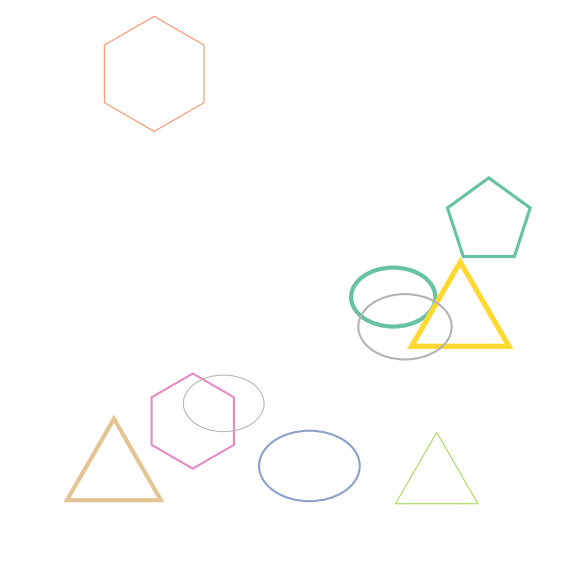[{"shape": "oval", "thickness": 2, "radius": 0.36, "center": [0.681, 0.485]}, {"shape": "pentagon", "thickness": 1.5, "radius": 0.38, "center": [0.846, 0.616]}, {"shape": "hexagon", "thickness": 0.5, "radius": 0.5, "center": [0.267, 0.871]}, {"shape": "oval", "thickness": 1, "radius": 0.44, "center": [0.536, 0.192]}, {"shape": "hexagon", "thickness": 1, "radius": 0.41, "center": [0.334, 0.27]}, {"shape": "triangle", "thickness": 0.5, "radius": 0.41, "center": [0.756, 0.168]}, {"shape": "triangle", "thickness": 2.5, "radius": 0.49, "center": [0.797, 0.448]}, {"shape": "triangle", "thickness": 2, "radius": 0.47, "center": [0.197, 0.18]}, {"shape": "oval", "thickness": 0.5, "radius": 0.35, "center": [0.387, 0.301]}, {"shape": "oval", "thickness": 1, "radius": 0.4, "center": [0.701, 0.433]}]